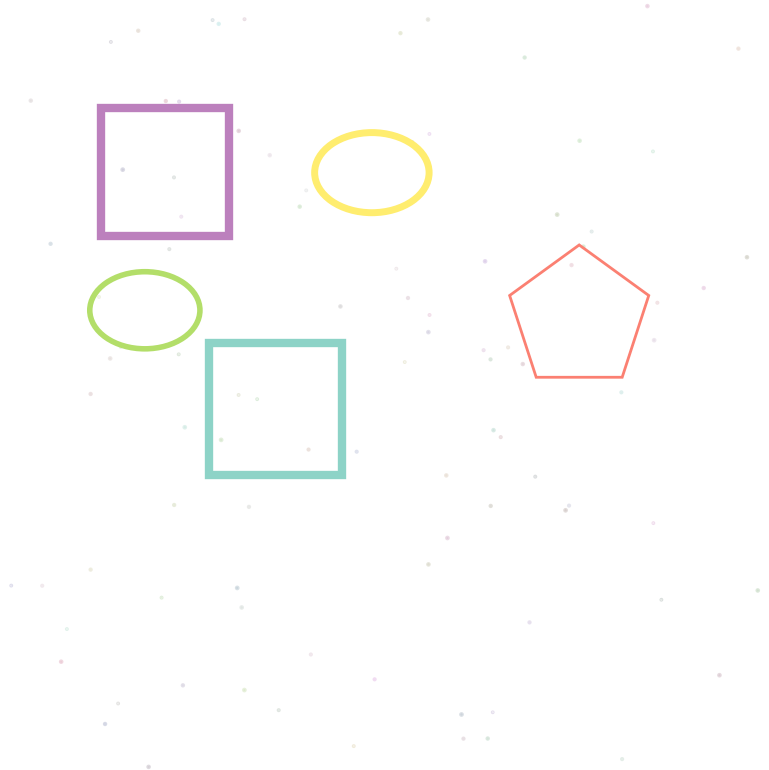[{"shape": "square", "thickness": 3, "radius": 0.43, "center": [0.358, 0.469]}, {"shape": "pentagon", "thickness": 1, "radius": 0.47, "center": [0.752, 0.587]}, {"shape": "oval", "thickness": 2, "radius": 0.36, "center": [0.188, 0.597]}, {"shape": "square", "thickness": 3, "radius": 0.42, "center": [0.214, 0.777]}, {"shape": "oval", "thickness": 2.5, "radius": 0.37, "center": [0.483, 0.776]}]